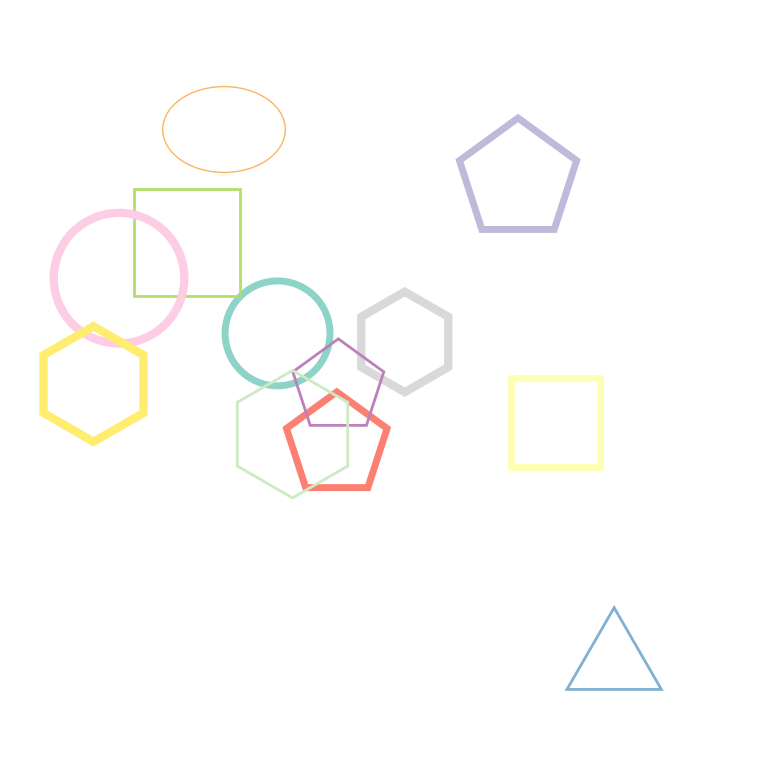[{"shape": "circle", "thickness": 2.5, "radius": 0.34, "center": [0.36, 0.567]}, {"shape": "square", "thickness": 2.5, "radius": 0.29, "center": [0.722, 0.452]}, {"shape": "pentagon", "thickness": 2.5, "radius": 0.4, "center": [0.673, 0.767]}, {"shape": "pentagon", "thickness": 2.5, "radius": 0.34, "center": [0.437, 0.422]}, {"shape": "triangle", "thickness": 1, "radius": 0.35, "center": [0.798, 0.14]}, {"shape": "oval", "thickness": 0.5, "radius": 0.4, "center": [0.291, 0.832]}, {"shape": "square", "thickness": 1, "radius": 0.35, "center": [0.243, 0.685]}, {"shape": "circle", "thickness": 3, "radius": 0.42, "center": [0.155, 0.639]}, {"shape": "hexagon", "thickness": 3, "radius": 0.33, "center": [0.526, 0.556]}, {"shape": "pentagon", "thickness": 1, "radius": 0.31, "center": [0.439, 0.498]}, {"shape": "hexagon", "thickness": 1, "radius": 0.41, "center": [0.38, 0.436]}, {"shape": "hexagon", "thickness": 3, "radius": 0.38, "center": [0.121, 0.501]}]